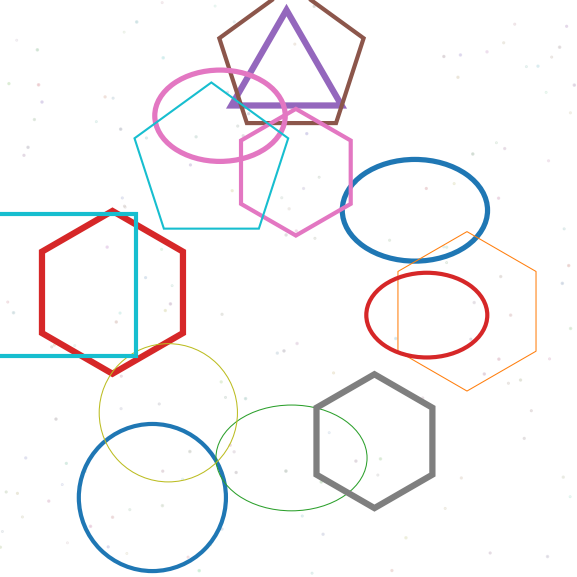[{"shape": "oval", "thickness": 2.5, "radius": 0.63, "center": [0.718, 0.635]}, {"shape": "circle", "thickness": 2, "radius": 0.64, "center": [0.264, 0.138]}, {"shape": "hexagon", "thickness": 0.5, "radius": 0.69, "center": [0.809, 0.46]}, {"shape": "oval", "thickness": 0.5, "radius": 0.65, "center": [0.505, 0.206]}, {"shape": "oval", "thickness": 2, "radius": 0.52, "center": [0.739, 0.453]}, {"shape": "hexagon", "thickness": 3, "radius": 0.7, "center": [0.195, 0.493]}, {"shape": "triangle", "thickness": 3, "radius": 0.55, "center": [0.496, 0.872]}, {"shape": "pentagon", "thickness": 2, "radius": 0.66, "center": [0.505, 0.892]}, {"shape": "oval", "thickness": 2.5, "radius": 0.56, "center": [0.381, 0.799]}, {"shape": "hexagon", "thickness": 2, "radius": 0.55, "center": [0.512, 0.701]}, {"shape": "hexagon", "thickness": 3, "radius": 0.58, "center": [0.648, 0.235]}, {"shape": "circle", "thickness": 0.5, "radius": 0.6, "center": [0.291, 0.284]}, {"shape": "square", "thickness": 2, "radius": 0.61, "center": [0.113, 0.505]}, {"shape": "pentagon", "thickness": 1, "radius": 0.7, "center": [0.366, 0.716]}]